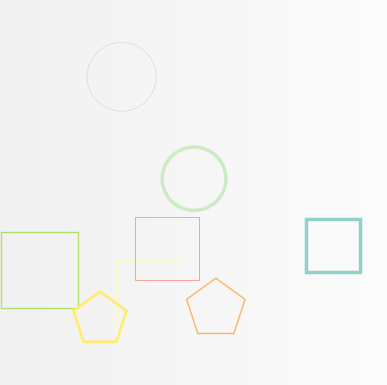[{"shape": "square", "thickness": 2.5, "radius": 0.35, "center": [0.859, 0.361]}, {"shape": "square", "thickness": 0.5, "radius": 0.44, "center": [0.386, 0.237]}, {"shape": "square", "thickness": 0.5, "radius": 0.41, "center": [0.431, 0.354]}, {"shape": "pentagon", "thickness": 1, "radius": 0.4, "center": [0.557, 0.198]}, {"shape": "square", "thickness": 1, "radius": 0.49, "center": [0.102, 0.298]}, {"shape": "circle", "thickness": 0.5, "radius": 0.45, "center": [0.314, 0.8]}, {"shape": "circle", "thickness": 2.5, "radius": 0.41, "center": [0.501, 0.536]}, {"shape": "pentagon", "thickness": 2, "radius": 0.36, "center": [0.258, 0.17]}]